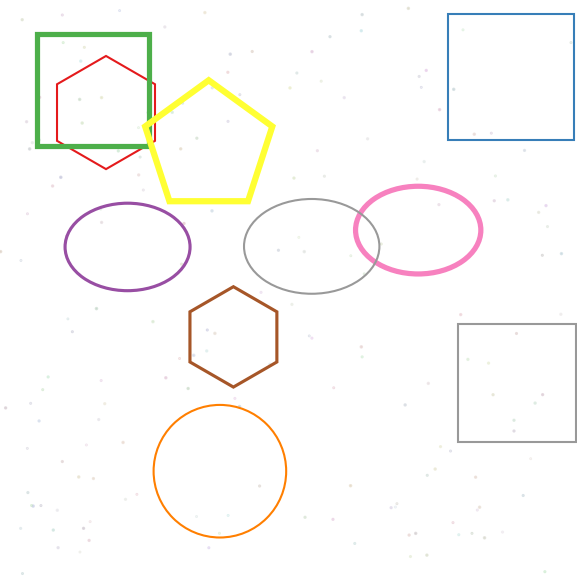[{"shape": "hexagon", "thickness": 1, "radius": 0.49, "center": [0.184, 0.804]}, {"shape": "square", "thickness": 1, "radius": 0.54, "center": [0.886, 0.865]}, {"shape": "square", "thickness": 2.5, "radius": 0.48, "center": [0.161, 0.843]}, {"shape": "oval", "thickness": 1.5, "radius": 0.54, "center": [0.221, 0.572]}, {"shape": "circle", "thickness": 1, "radius": 0.57, "center": [0.381, 0.183]}, {"shape": "pentagon", "thickness": 3, "radius": 0.58, "center": [0.361, 0.744]}, {"shape": "hexagon", "thickness": 1.5, "radius": 0.43, "center": [0.404, 0.416]}, {"shape": "oval", "thickness": 2.5, "radius": 0.54, "center": [0.724, 0.601]}, {"shape": "oval", "thickness": 1, "radius": 0.59, "center": [0.54, 0.573]}, {"shape": "square", "thickness": 1, "radius": 0.51, "center": [0.895, 0.336]}]